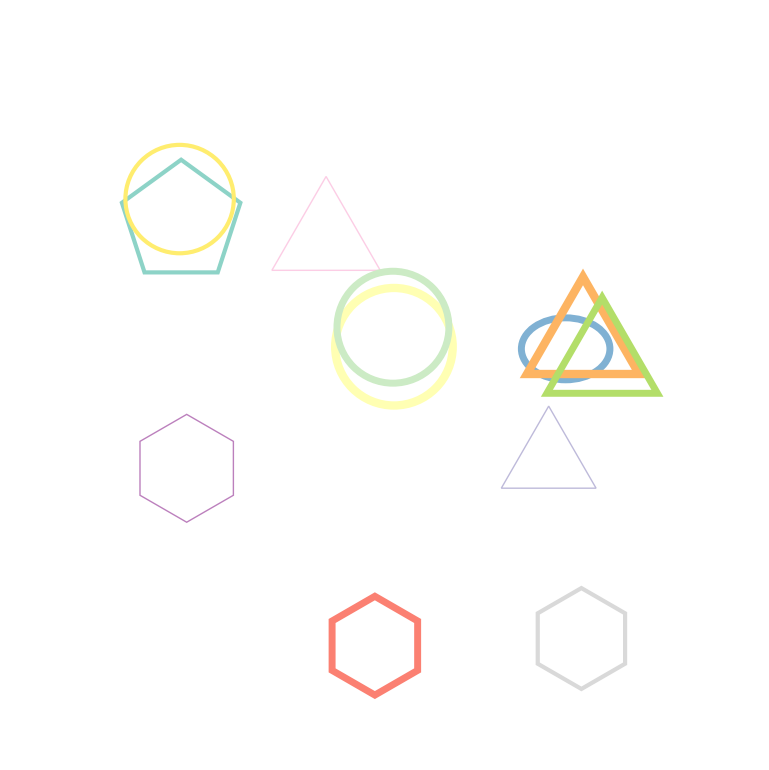[{"shape": "pentagon", "thickness": 1.5, "radius": 0.4, "center": [0.235, 0.712]}, {"shape": "circle", "thickness": 3, "radius": 0.38, "center": [0.512, 0.55]}, {"shape": "triangle", "thickness": 0.5, "radius": 0.36, "center": [0.713, 0.402]}, {"shape": "hexagon", "thickness": 2.5, "radius": 0.32, "center": [0.487, 0.161]}, {"shape": "oval", "thickness": 2.5, "radius": 0.29, "center": [0.735, 0.547]}, {"shape": "triangle", "thickness": 3, "radius": 0.42, "center": [0.757, 0.556]}, {"shape": "triangle", "thickness": 2.5, "radius": 0.41, "center": [0.782, 0.531]}, {"shape": "triangle", "thickness": 0.5, "radius": 0.41, "center": [0.423, 0.69]}, {"shape": "hexagon", "thickness": 1.5, "radius": 0.33, "center": [0.755, 0.171]}, {"shape": "hexagon", "thickness": 0.5, "radius": 0.35, "center": [0.242, 0.392]}, {"shape": "circle", "thickness": 2.5, "radius": 0.36, "center": [0.51, 0.575]}, {"shape": "circle", "thickness": 1.5, "radius": 0.35, "center": [0.233, 0.741]}]